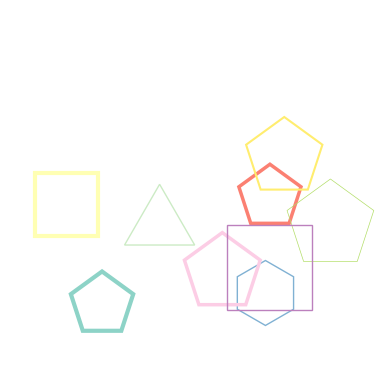[{"shape": "pentagon", "thickness": 3, "radius": 0.43, "center": [0.265, 0.21]}, {"shape": "square", "thickness": 3, "radius": 0.41, "center": [0.172, 0.468]}, {"shape": "pentagon", "thickness": 2.5, "radius": 0.42, "center": [0.701, 0.489]}, {"shape": "hexagon", "thickness": 1, "radius": 0.42, "center": [0.689, 0.239]}, {"shape": "pentagon", "thickness": 0.5, "radius": 0.59, "center": [0.858, 0.417]}, {"shape": "pentagon", "thickness": 2.5, "radius": 0.52, "center": [0.577, 0.292]}, {"shape": "square", "thickness": 1, "radius": 0.55, "center": [0.7, 0.304]}, {"shape": "triangle", "thickness": 1, "radius": 0.53, "center": [0.415, 0.416]}, {"shape": "pentagon", "thickness": 1.5, "radius": 0.52, "center": [0.738, 0.592]}]